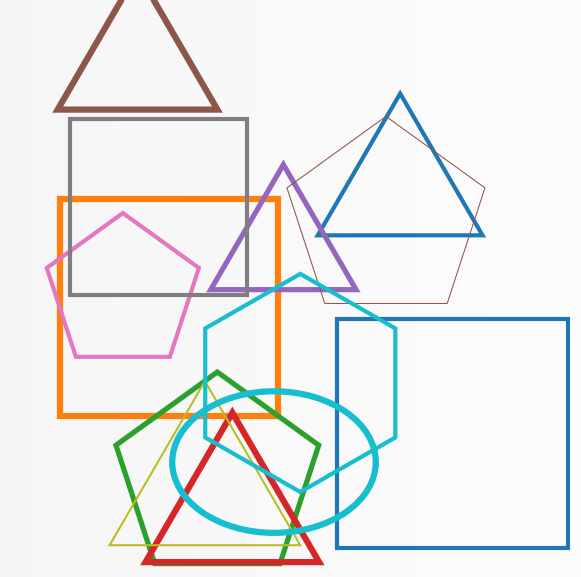[{"shape": "square", "thickness": 2, "radius": 0.99, "center": [0.778, 0.249]}, {"shape": "triangle", "thickness": 2, "radius": 0.82, "center": [0.688, 0.673]}, {"shape": "square", "thickness": 3, "radius": 0.94, "center": [0.291, 0.466]}, {"shape": "pentagon", "thickness": 2.5, "radius": 0.92, "center": [0.374, 0.172]}, {"shape": "triangle", "thickness": 3, "radius": 0.86, "center": [0.4, 0.112]}, {"shape": "triangle", "thickness": 2.5, "radius": 0.72, "center": [0.488, 0.57]}, {"shape": "triangle", "thickness": 3, "radius": 0.79, "center": [0.237, 0.889]}, {"shape": "pentagon", "thickness": 0.5, "radius": 0.9, "center": [0.664, 0.619]}, {"shape": "pentagon", "thickness": 2, "radius": 0.69, "center": [0.211, 0.493]}, {"shape": "square", "thickness": 2, "radius": 0.76, "center": [0.273, 0.641]}, {"shape": "triangle", "thickness": 1, "radius": 0.95, "center": [0.353, 0.15]}, {"shape": "hexagon", "thickness": 2, "radius": 0.94, "center": [0.517, 0.336]}, {"shape": "oval", "thickness": 3, "radius": 0.88, "center": [0.471, 0.199]}]